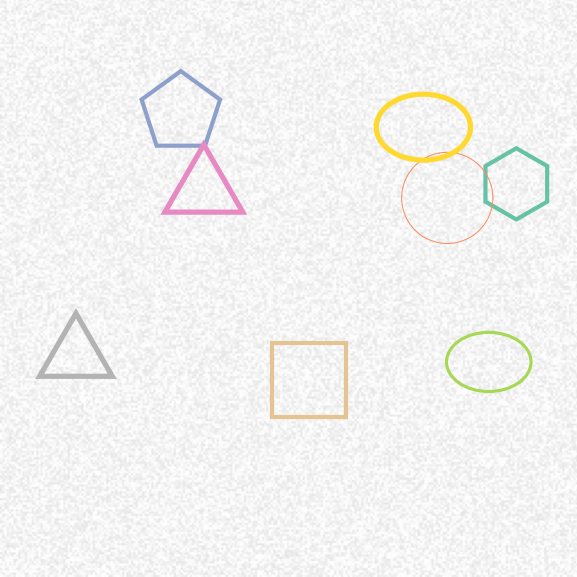[{"shape": "hexagon", "thickness": 2, "radius": 0.31, "center": [0.894, 0.681]}, {"shape": "circle", "thickness": 0.5, "radius": 0.39, "center": [0.774, 0.656]}, {"shape": "pentagon", "thickness": 2, "radius": 0.36, "center": [0.313, 0.805]}, {"shape": "triangle", "thickness": 2.5, "radius": 0.39, "center": [0.353, 0.671]}, {"shape": "oval", "thickness": 1.5, "radius": 0.37, "center": [0.846, 0.372]}, {"shape": "oval", "thickness": 2.5, "radius": 0.41, "center": [0.733, 0.779]}, {"shape": "square", "thickness": 2, "radius": 0.32, "center": [0.535, 0.341]}, {"shape": "triangle", "thickness": 2.5, "radius": 0.36, "center": [0.132, 0.384]}]